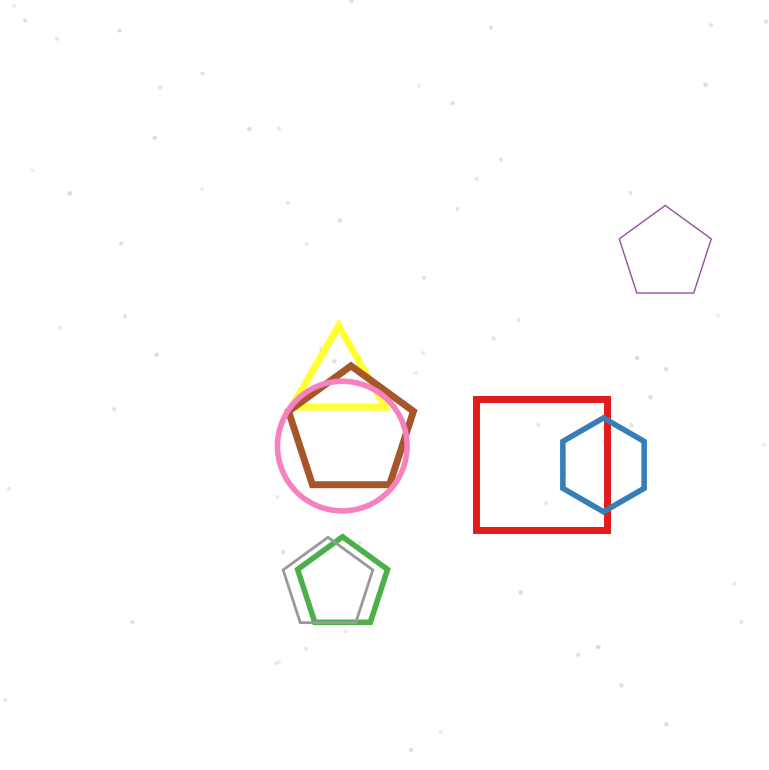[{"shape": "square", "thickness": 2.5, "radius": 0.43, "center": [0.704, 0.397]}, {"shape": "hexagon", "thickness": 2, "radius": 0.3, "center": [0.784, 0.396]}, {"shape": "pentagon", "thickness": 2, "radius": 0.31, "center": [0.445, 0.241]}, {"shape": "pentagon", "thickness": 0.5, "radius": 0.31, "center": [0.864, 0.67]}, {"shape": "triangle", "thickness": 2.5, "radius": 0.35, "center": [0.44, 0.506]}, {"shape": "pentagon", "thickness": 2.5, "radius": 0.43, "center": [0.456, 0.44]}, {"shape": "circle", "thickness": 2, "radius": 0.42, "center": [0.445, 0.421]}, {"shape": "pentagon", "thickness": 1, "radius": 0.31, "center": [0.426, 0.241]}]